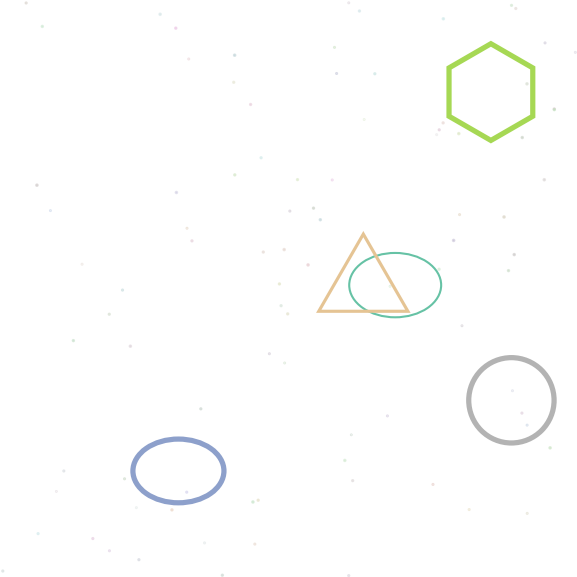[{"shape": "oval", "thickness": 1, "radius": 0.4, "center": [0.684, 0.505]}, {"shape": "oval", "thickness": 2.5, "radius": 0.39, "center": [0.309, 0.184]}, {"shape": "hexagon", "thickness": 2.5, "radius": 0.42, "center": [0.85, 0.84]}, {"shape": "triangle", "thickness": 1.5, "radius": 0.45, "center": [0.629, 0.505]}, {"shape": "circle", "thickness": 2.5, "radius": 0.37, "center": [0.886, 0.306]}]